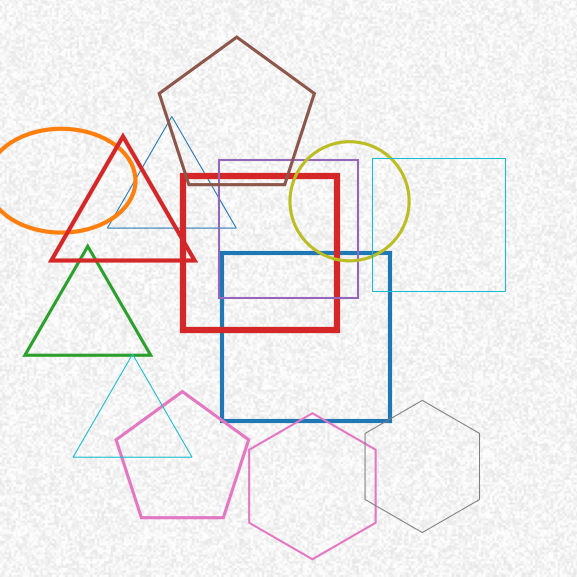[{"shape": "square", "thickness": 2, "radius": 0.73, "center": [0.53, 0.415]}, {"shape": "triangle", "thickness": 0.5, "radius": 0.64, "center": [0.298, 0.669]}, {"shape": "oval", "thickness": 2, "radius": 0.64, "center": [0.106, 0.686]}, {"shape": "triangle", "thickness": 1.5, "radius": 0.63, "center": [0.152, 0.447]}, {"shape": "square", "thickness": 3, "radius": 0.67, "center": [0.451, 0.56]}, {"shape": "triangle", "thickness": 2, "radius": 0.72, "center": [0.213, 0.62]}, {"shape": "square", "thickness": 1, "radius": 0.6, "center": [0.499, 0.602]}, {"shape": "pentagon", "thickness": 1.5, "radius": 0.71, "center": [0.41, 0.794]}, {"shape": "hexagon", "thickness": 1, "radius": 0.63, "center": [0.541, 0.157]}, {"shape": "pentagon", "thickness": 1.5, "radius": 0.6, "center": [0.316, 0.2]}, {"shape": "hexagon", "thickness": 0.5, "radius": 0.57, "center": [0.731, 0.191]}, {"shape": "circle", "thickness": 1.5, "radius": 0.52, "center": [0.605, 0.651]}, {"shape": "square", "thickness": 0.5, "radius": 0.58, "center": [0.759, 0.61]}, {"shape": "triangle", "thickness": 0.5, "radius": 0.59, "center": [0.23, 0.267]}]